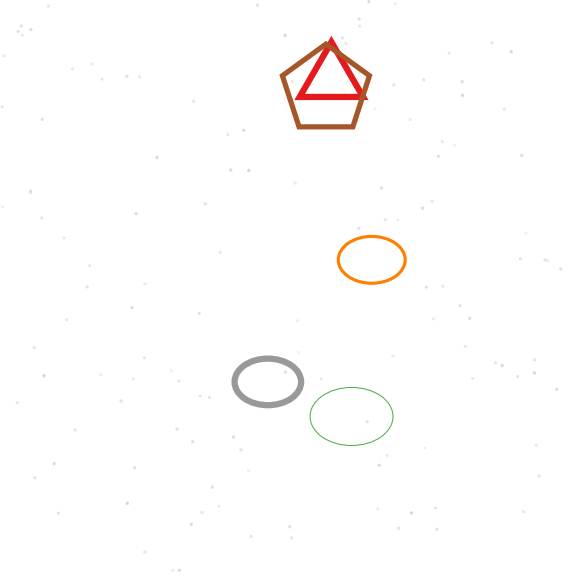[{"shape": "triangle", "thickness": 3, "radius": 0.32, "center": [0.574, 0.863]}, {"shape": "oval", "thickness": 0.5, "radius": 0.36, "center": [0.609, 0.278]}, {"shape": "oval", "thickness": 1.5, "radius": 0.29, "center": [0.644, 0.549]}, {"shape": "pentagon", "thickness": 2.5, "radius": 0.4, "center": [0.564, 0.844]}, {"shape": "oval", "thickness": 3, "radius": 0.29, "center": [0.464, 0.338]}]